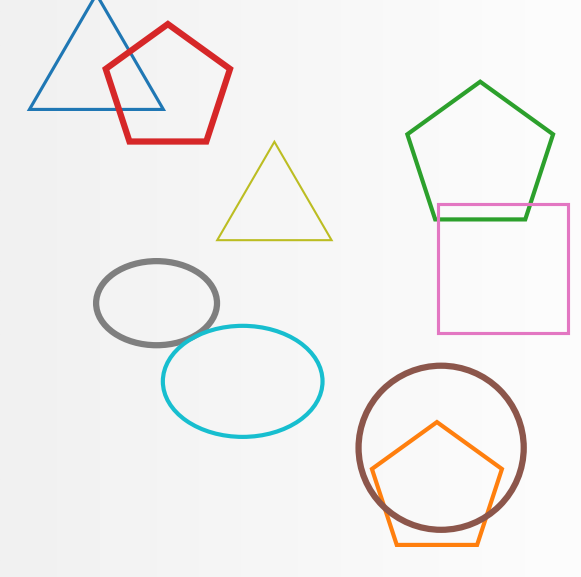[{"shape": "triangle", "thickness": 1.5, "radius": 0.66, "center": [0.166, 0.876]}, {"shape": "pentagon", "thickness": 2, "radius": 0.59, "center": [0.752, 0.151]}, {"shape": "pentagon", "thickness": 2, "radius": 0.66, "center": [0.826, 0.726]}, {"shape": "pentagon", "thickness": 3, "radius": 0.56, "center": [0.289, 0.845]}, {"shape": "circle", "thickness": 3, "radius": 0.71, "center": [0.759, 0.224]}, {"shape": "square", "thickness": 1.5, "radius": 0.56, "center": [0.866, 0.534]}, {"shape": "oval", "thickness": 3, "radius": 0.52, "center": [0.269, 0.474]}, {"shape": "triangle", "thickness": 1, "radius": 0.57, "center": [0.472, 0.64]}, {"shape": "oval", "thickness": 2, "radius": 0.69, "center": [0.418, 0.339]}]